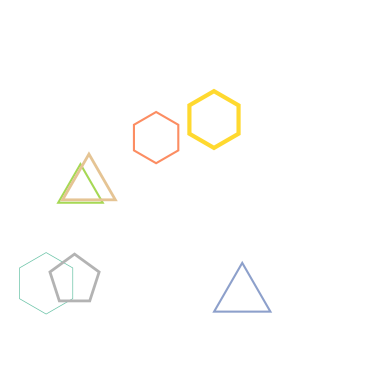[{"shape": "hexagon", "thickness": 0.5, "radius": 0.4, "center": [0.12, 0.264]}, {"shape": "hexagon", "thickness": 1.5, "radius": 0.33, "center": [0.406, 0.643]}, {"shape": "triangle", "thickness": 1.5, "radius": 0.42, "center": [0.629, 0.233]}, {"shape": "triangle", "thickness": 1.5, "radius": 0.33, "center": [0.209, 0.507]}, {"shape": "hexagon", "thickness": 3, "radius": 0.37, "center": [0.556, 0.69]}, {"shape": "triangle", "thickness": 2, "radius": 0.4, "center": [0.231, 0.521]}, {"shape": "pentagon", "thickness": 2, "radius": 0.34, "center": [0.194, 0.273]}]